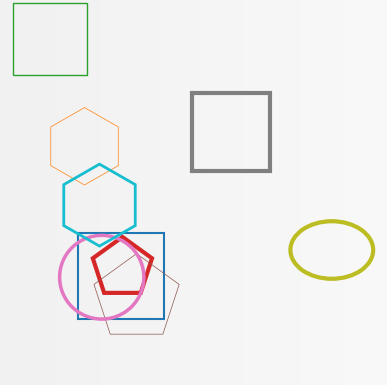[{"shape": "square", "thickness": 1.5, "radius": 0.56, "center": [0.312, 0.284]}, {"shape": "hexagon", "thickness": 0.5, "radius": 0.5, "center": [0.218, 0.62]}, {"shape": "square", "thickness": 1, "radius": 0.47, "center": [0.129, 0.899]}, {"shape": "pentagon", "thickness": 3, "radius": 0.4, "center": [0.316, 0.304]}, {"shape": "pentagon", "thickness": 0.5, "radius": 0.58, "center": [0.352, 0.226]}, {"shape": "circle", "thickness": 2.5, "radius": 0.54, "center": [0.263, 0.28]}, {"shape": "square", "thickness": 3, "radius": 0.5, "center": [0.596, 0.657]}, {"shape": "oval", "thickness": 3, "radius": 0.53, "center": [0.856, 0.351]}, {"shape": "hexagon", "thickness": 2, "radius": 0.53, "center": [0.257, 0.467]}]